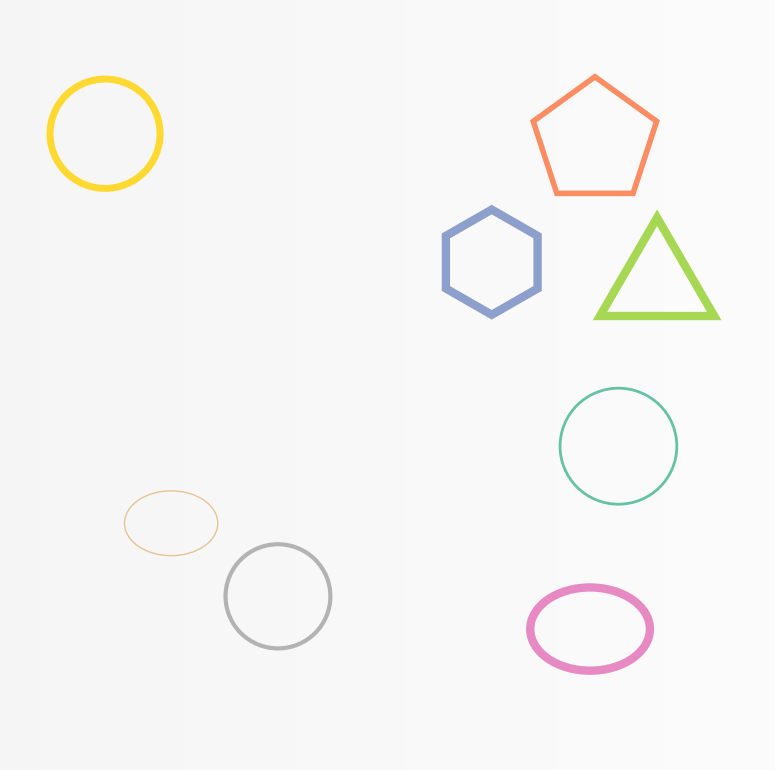[{"shape": "circle", "thickness": 1, "radius": 0.38, "center": [0.798, 0.421]}, {"shape": "pentagon", "thickness": 2, "radius": 0.42, "center": [0.768, 0.817]}, {"shape": "hexagon", "thickness": 3, "radius": 0.34, "center": [0.634, 0.659]}, {"shape": "oval", "thickness": 3, "radius": 0.39, "center": [0.761, 0.183]}, {"shape": "triangle", "thickness": 3, "radius": 0.43, "center": [0.848, 0.632]}, {"shape": "circle", "thickness": 2.5, "radius": 0.36, "center": [0.136, 0.826]}, {"shape": "oval", "thickness": 0.5, "radius": 0.3, "center": [0.221, 0.32]}, {"shape": "circle", "thickness": 1.5, "radius": 0.34, "center": [0.359, 0.226]}]